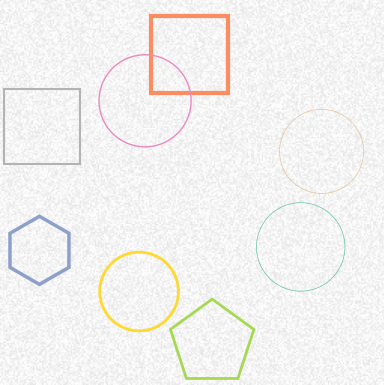[{"shape": "circle", "thickness": 0.5, "radius": 0.57, "center": [0.781, 0.359]}, {"shape": "square", "thickness": 3, "radius": 0.5, "center": [0.491, 0.859]}, {"shape": "hexagon", "thickness": 2.5, "radius": 0.44, "center": [0.102, 0.35]}, {"shape": "circle", "thickness": 1, "radius": 0.6, "center": [0.377, 0.738]}, {"shape": "pentagon", "thickness": 2, "radius": 0.57, "center": [0.551, 0.109]}, {"shape": "circle", "thickness": 2, "radius": 0.51, "center": [0.361, 0.243]}, {"shape": "circle", "thickness": 0.5, "radius": 0.55, "center": [0.835, 0.607]}, {"shape": "square", "thickness": 1.5, "radius": 0.49, "center": [0.11, 0.671]}]